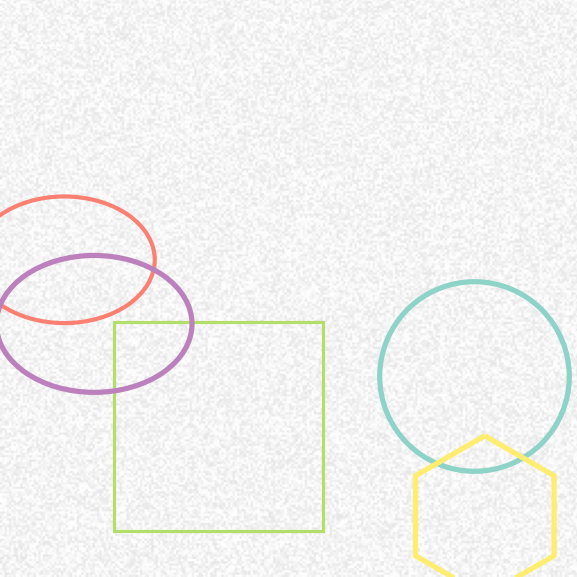[{"shape": "circle", "thickness": 2.5, "radius": 0.82, "center": [0.822, 0.347]}, {"shape": "oval", "thickness": 2, "radius": 0.78, "center": [0.111, 0.549]}, {"shape": "square", "thickness": 1.5, "radius": 0.9, "center": [0.378, 0.26]}, {"shape": "oval", "thickness": 2.5, "radius": 0.85, "center": [0.163, 0.438]}, {"shape": "hexagon", "thickness": 2.5, "radius": 0.69, "center": [0.839, 0.106]}]